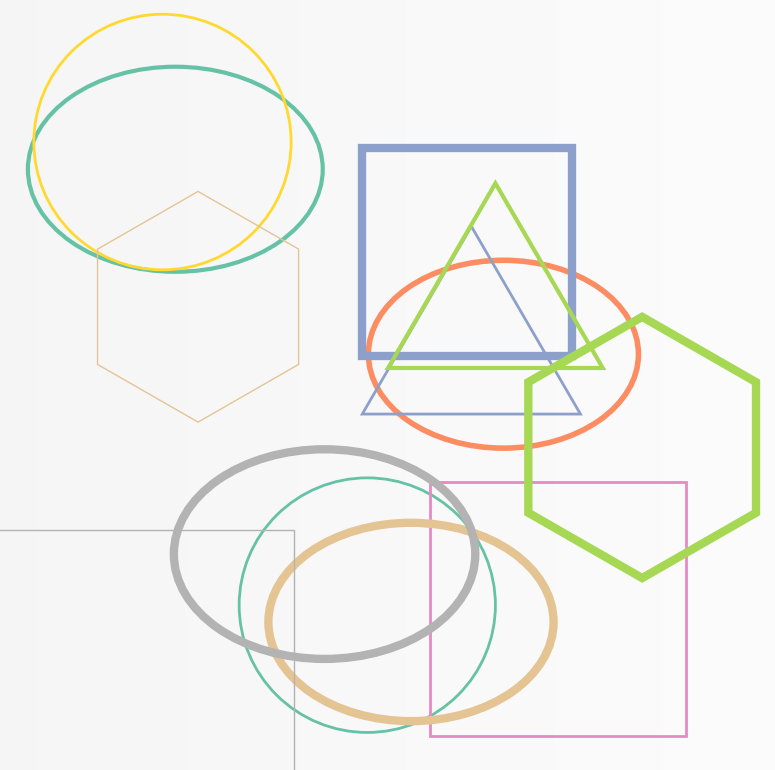[{"shape": "oval", "thickness": 1.5, "radius": 0.95, "center": [0.226, 0.78]}, {"shape": "circle", "thickness": 1, "radius": 0.83, "center": [0.474, 0.214]}, {"shape": "oval", "thickness": 2, "radius": 0.87, "center": [0.65, 0.54]}, {"shape": "square", "thickness": 3, "radius": 0.68, "center": [0.603, 0.672]}, {"shape": "triangle", "thickness": 1, "radius": 0.81, "center": [0.608, 0.544]}, {"shape": "square", "thickness": 1, "radius": 0.82, "center": [0.72, 0.209]}, {"shape": "triangle", "thickness": 1.5, "radius": 0.8, "center": [0.639, 0.602]}, {"shape": "hexagon", "thickness": 3, "radius": 0.85, "center": [0.829, 0.419]}, {"shape": "circle", "thickness": 1, "radius": 0.83, "center": [0.21, 0.816]}, {"shape": "oval", "thickness": 3, "radius": 0.92, "center": [0.53, 0.192]}, {"shape": "hexagon", "thickness": 0.5, "radius": 0.75, "center": [0.256, 0.602]}, {"shape": "square", "thickness": 0.5, "radius": 0.95, "center": [0.189, 0.122]}, {"shape": "oval", "thickness": 3, "radius": 0.97, "center": [0.419, 0.28]}]